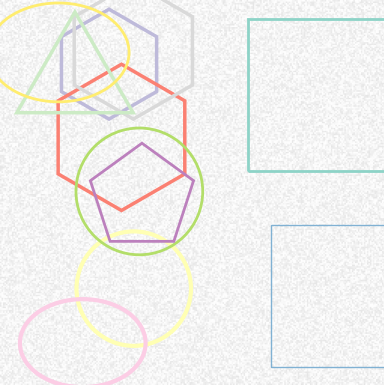[{"shape": "square", "thickness": 2, "radius": 0.99, "center": [0.843, 0.753]}, {"shape": "circle", "thickness": 3, "radius": 0.74, "center": [0.347, 0.25]}, {"shape": "hexagon", "thickness": 2.5, "radius": 0.71, "center": [0.283, 0.833]}, {"shape": "hexagon", "thickness": 2.5, "radius": 0.95, "center": [0.316, 0.643]}, {"shape": "square", "thickness": 1, "radius": 0.92, "center": [0.887, 0.231]}, {"shape": "circle", "thickness": 2, "radius": 0.82, "center": [0.362, 0.503]}, {"shape": "oval", "thickness": 3, "radius": 0.82, "center": [0.215, 0.109]}, {"shape": "hexagon", "thickness": 2.5, "radius": 0.89, "center": [0.346, 0.868]}, {"shape": "pentagon", "thickness": 2, "radius": 0.7, "center": [0.369, 0.487]}, {"shape": "triangle", "thickness": 2.5, "radius": 0.87, "center": [0.195, 0.794]}, {"shape": "oval", "thickness": 2, "radius": 0.92, "center": [0.152, 0.864]}]